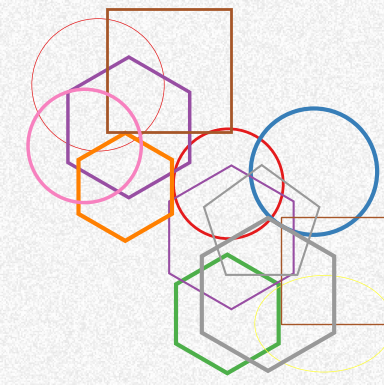[{"shape": "circle", "thickness": 0.5, "radius": 0.86, "center": [0.255, 0.78]}, {"shape": "circle", "thickness": 2, "radius": 0.71, "center": [0.593, 0.523]}, {"shape": "circle", "thickness": 3, "radius": 0.82, "center": [0.815, 0.554]}, {"shape": "hexagon", "thickness": 3, "radius": 0.77, "center": [0.59, 0.185]}, {"shape": "hexagon", "thickness": 2.5, "radius": 0.91, "center": [0.335, 0.669]}, {"shape": "hexagon", "thickness": 1.5, "radius": 0.93, "center": [0.601, 0.384]}, {"shape": "hexagon", "thickness": 3, "radius": 0.7, "center": [0.325, 0.515]}, {"shape": "oval", "thickness": 0.5, "radius": 0.9, "center": [0.841, 0.159]}, {"shape": "square", "thickness": 1, "radius": 0.69, "center": [0.87, 0.296]}, {"shape": "square", "thickness": 2, "radius": 0.8, "center": [0.439, 0.817]}, {"shape": "circle", "thickness": 2.5, "radius": 0.74, "center": [0.22, 0.621]}, {"shape": "pentagon", "thickness": 1.5, "radius": 0.79, "center": [0.68, 0.414]}, {"shape": "hexagon", "thickness": 3, "radius": 0.99, "center": [0.696, 0.235]}]